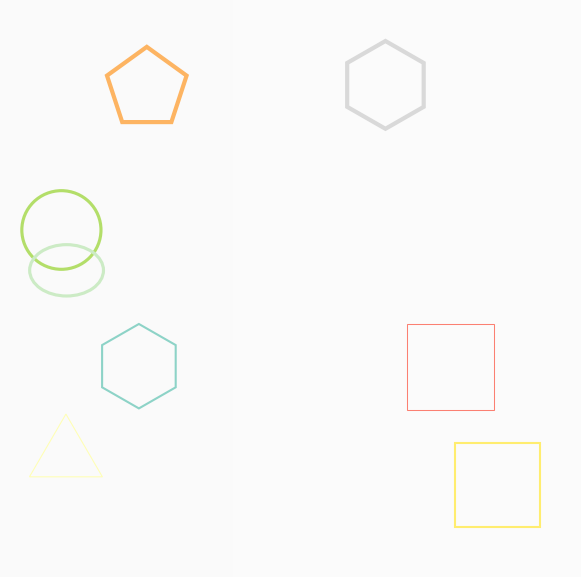[{"shape": "hexagon", "thickness": 1, "radius": 0.37, "center": [0.239, 0.365]}, {"shape": "triangle", "thickness": 0.5, "radius": 0.36, "center": [0.113, 0.21]}, {"shape": "square", "thickness": 0.5, "radius": 0.37, "center": [0.775, 0.364]}, {"shape": "pentagon", "thickness": 2, "radius": 0.36, "center": [0.253, 0.846]}, {"shape": "circle", "thickness": 1.5, "radius": 0.34, "center": [0.106, 0.601]}, {"shape": "hexagon", "thickness": 2, "radius": 0.38, "center": [0.663, 0.852]}, {"shape": "oval", "thickness": 1.5, "radius": 0.32, "center": [0.115, 0.531]}, {"shape": "square", "thickness": 1, "radius": 0.36, "center": [0.856, 0.16]}]